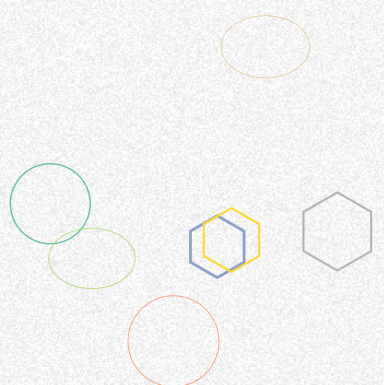[{"shape": "circle", "thickness": 1, "radius": 0.52, "center": [0.131, 0.471]}, {"shape": "circle", "thickness": 0.5, "radius": 0.59, "center": [0.451, 0.114]}, {"shape": "hexagon", "thickness": 2, "radius": 0.4, "center": [0.564, 0.359]}, {"shape": "oval", "thickness": 0.5, "radius": 0.56, "center": [0.239, 0.329]}, {"shape": "hexagon", "thickness": 1.5, "radius": 0.41, "center": [0.601, 0.377]}, {"shape": "oval", "thickness": 0.5, "radius": 0.58, "center": [0.689, 0.878]}, {"shape": "hexagon", "thickness": 1.5, "radius": 0.51, "center": [0.876, 0.399]}]